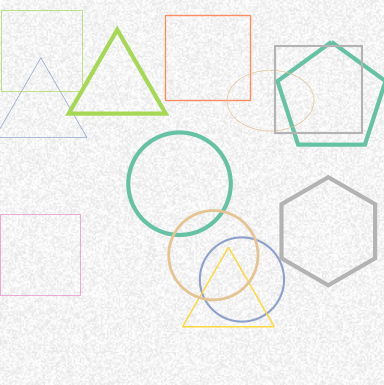[{"shape": "pentagon", "thickness": 3, "radius": 0.74, "center": [0.861, 0.744]}, {"shape": "circle", "thickness": 3, "radius": 0.67, "center": [0.466, 0.523]}, {"shape": "square", "thickness": 1, "radius": 0.55, "center": [0.54, 0.851]}, {"shape": "triangle", "thickness": 0.5, "radius": 0.69, "center": [0.106, 0.712]}, {"shape": "circle", "thickness": 1.5, "radius": 0.55, "center": [0.628, 0.274]}, {"shape": "square", "thickness": 0.5, "radius": 0.52, "center": [0.104, 0.339]}, {"shape": "triangle", "thickness": 3, "radius": 0.73, "center": [0.304, 0.778]}, {"shape": "square", "thickness": 0.5, "radius": 0.53, "center": [0.107, 0.868]}, {"shape": "triangle", "thickness": 1, "radius": 0.69, "center": [0.593, 0.22]}, {"shape": "circle", "thickness": 2, "radius": 0.58, "center": [0.554, 0.337]}, {"shape": "oval", "thickness": 0.5, "radius": 0.56, "center": [0.703, 0.739]}, {"shape": "hexagon", "thickness": 3, "radius": 0.7, "center": [0.853, 0.399]}, {"shape": "square", "thickness": 1.5, "radius": 0.56, "center": [0.827, 0.767]}]